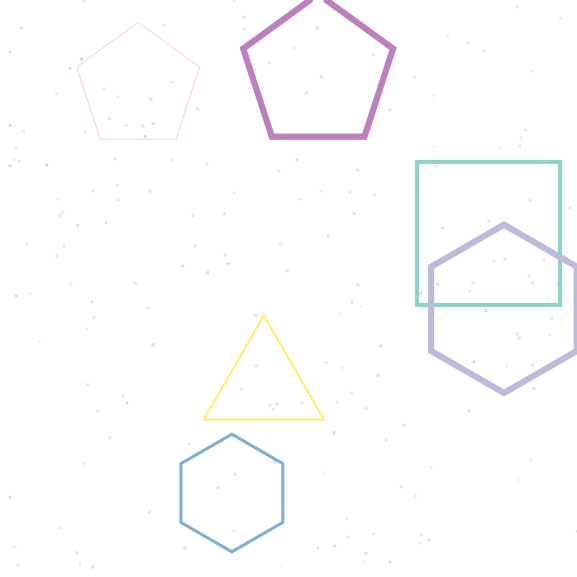[{"shape": "square", "thickness": 2, "radius": 0.62, "center": [0.846, 0.595]}, {"shape": "hexagon", "thickness": 3, "radius": 0.73, "center": [0.873, 0.464]}, {"shape": "hexagon", "thickness": 1.5, "radius": 0.51, "center": [0.401, 0.145]}, {"shape": "pentagon", "thickness": 0.5, "radius": 0.56, "center": [0.239, 0.849]}, {"shape": "pentagon", "thickness": 3, "radius": 0.68, "center": [0.551, 0.873]}, {"shape": "triangle", "thickness": 1, "radius": 0.6, "center": [0.457, 0.333]}]